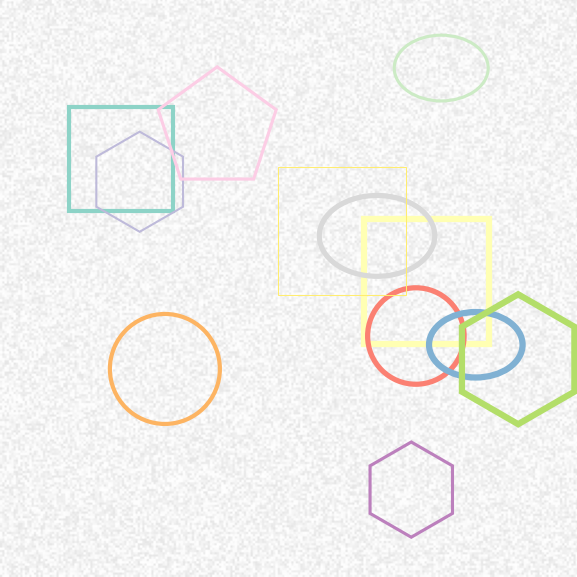[{"shape": "square", "thickness": 2, "radius": 0.45, "center": [0.21, 0.724]}, {"shape": "square", "thickness": 3, "radius": 0.54, "center": [0.739, 0.512]}, {"shape": "hexagon", "thickness": 1, "radius": 0.43, "center": [0.242, 0.684]}, {"shape": "circle", "thickness": 2.5, "radius": 0.42, "center": [0.72, 0.417]}, {"shape": "oval", "thickness": 3, "radius": 0.4, "center": [0.824, 0.402]}, {"shape": "circle", "thickness": 2, "radius": 0.48, "center": [0.286, 0.36]}, {"shape": "hexagon", "thickness": 3, "radius": 0.56, "center": [0.897, 0.377]}, {"shape": "pentagon", "thickness": 1.5, "radius": 0.54, "center": [0.376, 0.776]}, {"shape": "oval", "thickness": 2.5, "radius": 0.5, "center": [0.653, 0.591]}, {"shape": "hexagon", "thickness": 1.5, "radius": 0.41, "center": [0.712, 0.151]}, {"shape": "oval", "thickness": 1.5, "radius": 0.41, "center": [0.764, 0.881]}, {"shape": "square", "thickness": 0.5, "radius": 0.55, "center": [0.592, 0.598]}]